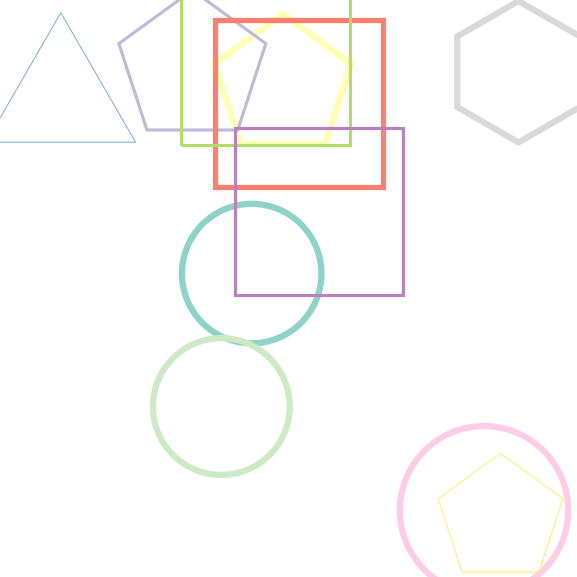[{"shape": "circle", "thickness": 3, "radius": 0.6, "center": [0.436, 0.525]}, {"shape": "pentagon", "thickness": 3, "radius": 0.62, "center": [0.49, 0.85]}, {"shape": "pentagon", "thickness": 1.5, "radius": 0.67, "center": [0.333, 0.882]}, {"shape": "square", "thickness": 2.5, "radius": 0.73, "center": [0.517, 0.82]}, {"shape": "triangle", "thickness": 0.5, "radius": 0.75, "center": [0.105, 0.828]}, {"shape": "square", "thickness": 1.5, "radius": 0.73, "center": [0.459, 0.895]}, {"shape": "circle", "thickness": 3, "radius": 0.73, "center": [0.838, 0.115]}, {"shape": "hexagon", "thickness": 3, "radius": 0.61, "center": [0.898, 0.875]}, {"shape": "square", "thickness": 1.5, "radius": 0.73, "center": [0.553, 0.633]}, {"shape": "circle", "thickness": 3, "radius": 0.59, "center": [0.383, 0.295]}, {"shape": "pentagon", "thickness": 0.5, "radius": 0.57, "center": [0.867, 0.101]}]